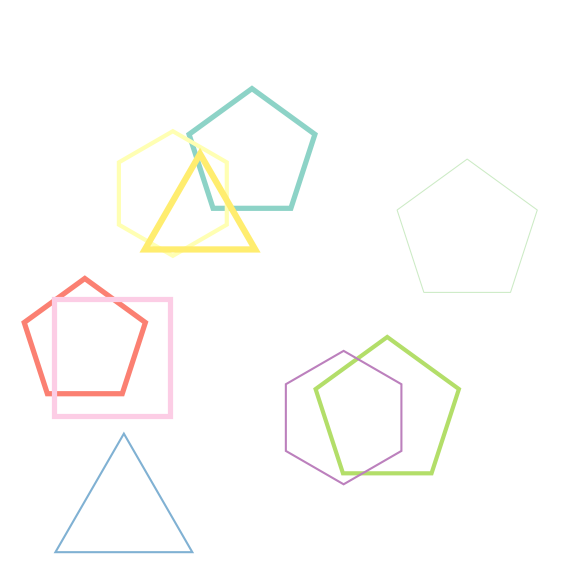[{"shape": "pentagon", "thickness": 2.5, "radius": 0.57, "center": [0.436, 0.731]}, {"shape": "hexagon", "thickness": 2, "radius": 0.54, "center": [0.299, 0.664]}, {"shape": "pentagon", "thickness": 2.5, "radius": 0.55, "center": [0.147, 0.407]}, {"shape": "triangle", "thickness": 1, "radius": 0.68, "center": [0.215, 0.111]}, {"shape": "pentagon", "thickness": 2, "radius": 0.65, "center": [0.671, 0.285]}, {"shape": "square", "thickness": 2.5, "radius": 0.5, "center": [0.194, 0.38]}, {"shape": "hexagon", "thickness": 1, "radius": 0.58, "center": [0.595, 0.276]}, {"shape": "pentagon", "thickness": 0.5, "radius": 0.64, "center": [0.809, 0.596]}, {"shape": "triangle", "thickness": 3, "radius": 0.55, "center": [0.346, 0.622]}]